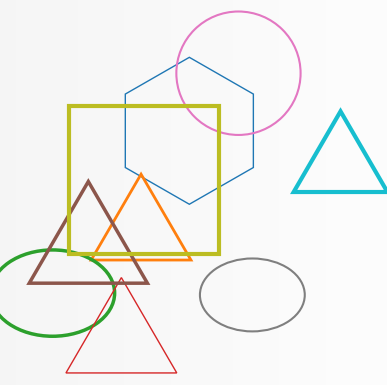[{"shape": "hexagon", "thickness": 1, "radius": 0.95, "center": [0.489, 0.66]}, {"shape": "triangle", "thickness": 2, "radius": 0.74, "center": [0.364, 0.399]}, {"shape": "oval", "thickness": 2.5, "radius": 0.8, "center": [0.136, 0.239]}, {"shape": "triangle", "thickness": 1, "radius": 0.83, "center": [0.313, 0.114]}, {"shape": "triangle", "thickness": 2.5, "radius": 0.88, "center": [0.228, 0.352]}, {"shape": "circle", "thickness": 1.5, "radius": 0.8, "center": [0.615, 0.81]}, {"shape": "oval", "thickness": 1.5, "radius": 0.68, "center": [0.651, 0.234]}, {"shape": "square", "thickness": 3, "radius": 0.96, "center": [0.371, 0.532]}, {"shape": "triangle", "thickness": 3, "radius": 0.7, "center": [0.879, 0.571]}]